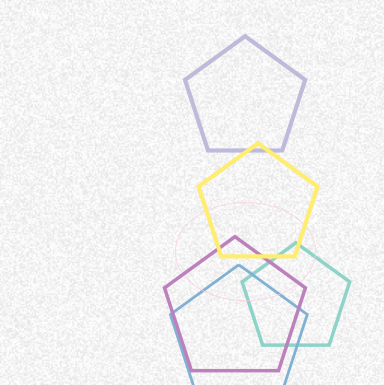[{"shape": "pentagon", "thickness": 2.5, "radius": 0.73, "center": [0.769, 0.222]}, {"shape": "pentagon", "thickness": 3, "radius": 0.82, "center": [0.637, 0.742]}, {"shape": "pentagon", "thickness": 2, "radius": 0.93, "center": [0.62, 0.125]}, {"shape": "oval", "thickness": 0.5, "radius": 0.91, "center": [0.638, 0.347]}, {"shape": "pentagon", "thickness": 2.5, "radius": 0.96, "center": [0.61, 0.193]}, {"shape": "pentagon", "thickness": 3, "radius": 0.81, "center": [0.67, 0.465]}]